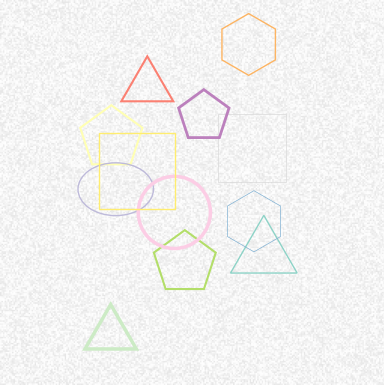[{"shape": "triangle", "thickness": 1, "radius": 0.5, "center": [0.685, 0.341]}, {"shape": "pentagon", "thickness": 1.5, "radius": 0.42, "center": [0.289, 0.642]}, {"shape": "oval", "thickness": 1, "radius": 0.49, "center": [0.301, 0.509]}, {"shape": "triangle", "thickness": 1.5, "radius": 0.39, "center": [0.383, 0.776]}, {"shape": "hexagon", "thickness": 0.5, "radius": 0.4, "center": [0.66, 0.425]}, {"shape": "hexagon", "thickness": 1, "radius": 0.4, "center": [0.646, 0.885]}, {"shape": "pentagon", "thickness": 1.5, "radius": 0.42, "center": [0.48, 0.318]}, {"shape": "circle", "thickness": 2.5, "radius": 0.47, "center": [0.453, 0.448]}, {"shape": "square", "thickness": 0.5, "radius": 0.44, "center": [0.654, 0.616]}, {"shape": "pentagon", "thickness": 2, "radius": 0.34, "center": [0.529, 0.698]}, {"shape": "triangle", "thickness": 2.5, "radius": 0.38, "center": [0.287, 0.132]}, {"shape": "square", "thickness": 1, "radius": 0.49, "center": [0.355, 0.557]}]